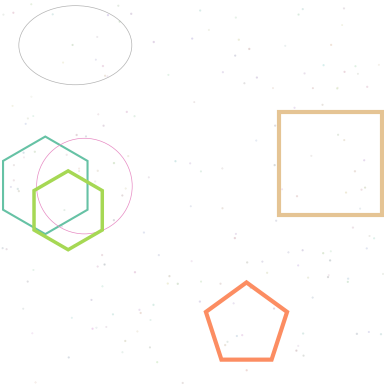[{"shape": "hexagon", "thickness": 1.5, "radius": 0.63, "center": [0.118, 0.519]}, {"shape": "pentagon", "thickness": 3, "radius": 0.55, "center": [0.64, 0.156]}, {"shape": "circle", "thickness": 0.5, "radius": 0.62, "center": [0.219, 0.517]}, {"shape": "hexagon", "thickness": 2.5, "radius": 0.51, "center": [0.177, 0.454]}, {"shape": "square", "thickness": 3, "radius": 0.67, "center": [0.858, 0.575]}, {"shape": "oval", "thickness": 0.5, "radius": 0.73, "center": [0.196, 0.883]}]